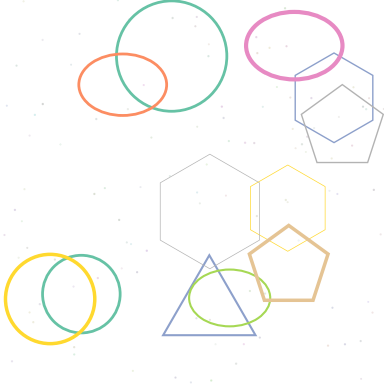[{"shape": "circle", "thickness": 2, "radius": 0.72, "center": [0.446, 0.854]}, {"shape": "circle", "thickness": 2, "radius": 0.5, "center": [0.211, 0.236]}, {"shape": "oval", "thickness": 2, "radius": 0.57, "center": [0.319, 0.78]}, {"shape": "triangle", "thickness": 1.5, "radius": 0.69, "center": [0.544, 0.199]}, {"shape": "hexagon", "thickness": 1, "radius": 0.58, "center": [0.868, 0.746]}, {"shape": "oval", "thickness": 3, "radius": 0.63, "center": [0.764, 0.881]}, {"shape": "oval", "thickness": 1.5, "radius": 0.53, "center": [0.597, 0.226]}, {"shape": "hexagon", "thickness": 0.5, "radius": 0.56, "center": [0.747, 0.459]}, {"shape": "circle", "thickness": 2.5, "radius": 0.58, "center": [0.13, 0.223]}, {"shape": "pentagon", "thickness": 2.5, "radius": 0.54, "center": [0.75, 0.307]}, {"shape": "pentagon", "thickness": 1, "radius": 0.56, "center": [0.889, 0.668]}, {"shape": "hexagon", "thickness": 0.5, "radius": 0.74, "center": [0.545, 0.451]}]